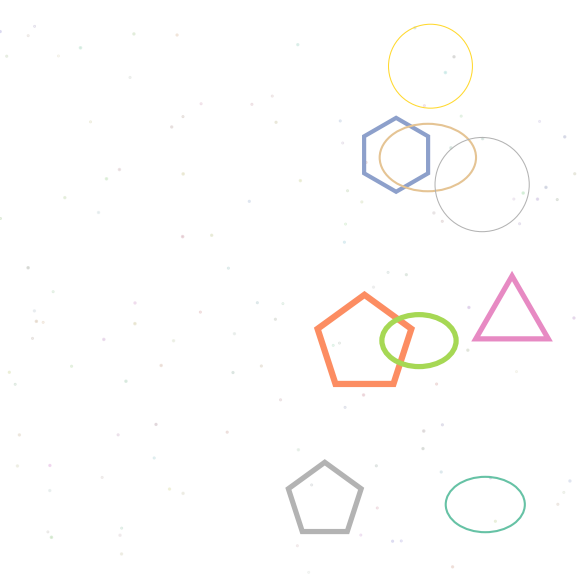[{"shape": "oval", "thickness": 1, "radius": 0.34, "center": [0.84, 0.126]}, {"shape": "pentagon", "thickness": 3, "radius": 0.43, "center": [0.631, 0.403]}, {"shape": "hexagon", "thickness": 2, "radius": 0.32, "center": [0.686, 0.731]}, {"shape": "triangle", "thickness": 2.5, "radius": 0.36, "center": [0.887, 0.449]}, {"shape": "oval", "thickness": 2.5, "radius": 0.32, "center": [0.726, 0.409]}, {"shape": "circle", "thickness": 0.5, "radius": 0.36, "center": [0.745, 0.885]}, {"shape": "oval", "thickness": 1, "radius": 0.42, "center": [0.741, 0.726]}, {"shape": "circle", "thickness": 0.5, "radius": 0.41, "center": [0.835, 0.68]}, {"shape": "pentagon", "thickness": 2.5, "radius": 0.33, "center": [0.562, 0.132]}]